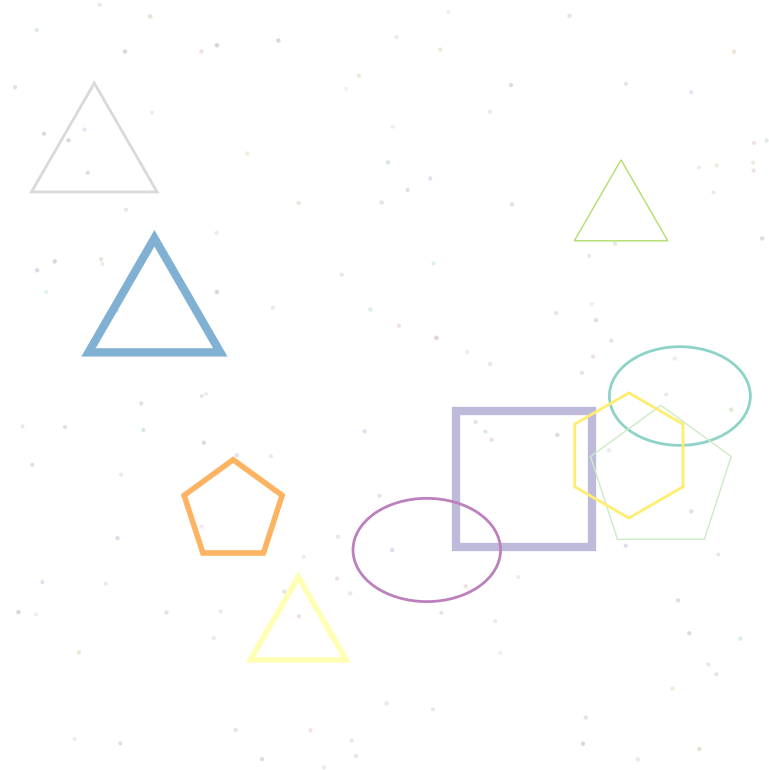[{"shape": "oval", "thickness": 1, "radius": 0.46, "center": [0.883, 0.486]}, {"shape": "triangle", "thickness": 2, "radius": 0.36, "center": [0.387, 0.179]}, {"shape": "square", "thickness": 3, "radius": 0.44, "center": [0.68, 0.378]}, {"shape": "triangle", "thickness": 3, "radius": 0.49, "center": [0.201, 0.592]}, {"shape": "pentagon", "thickness": 2, "radius": 0.33, "center": [0.303, 0.336]}, {"shape": "triangle", "thickness": 0.5, "radius": 0.35, "center": [0.807, 0.722]}, {"shape": "triangle", "thickness": 1, "radius": 0.47, "center": [0.122, 0.798]}, {"shape": "oval", "thickness": 1, "radius": 0.48, "center": [0.554, 0.286]}, {"shape": "pentagon", "thickness": 0.5, "radius": 0.48, "center": [0.858, 0.377]}, {"shape": "hexagon", "thickness": 1, "radius": 0.41, "center": [0.817, 0.408]}]